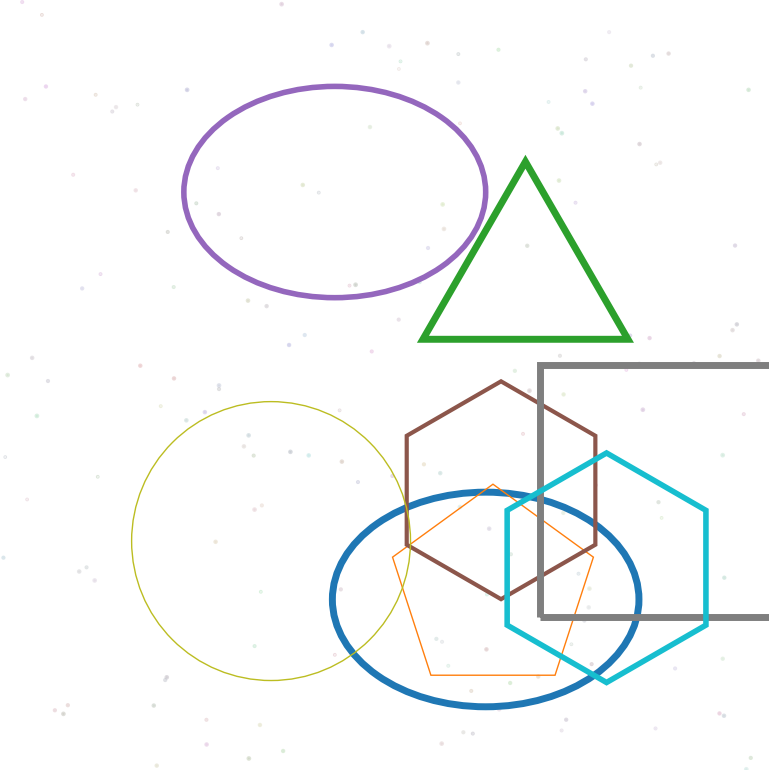[{"shape": "oval", "thickness": 2.5, "radius": 1.0, "center": [0.631, 0.221]}, {"shape": "pentagon", "thickness": 0.5, "radius": 0.69, "center": [0.64, 0.234]}, {"shape": "triangle", "thickness": 2.5, "radius": 0.77, "center": [0.682, 0.636]}, {"shape": "oval", "thickness": 2, "radius": 0.98, "center": [0.435, 0.751]}, {"shape": "hexagon", "thickness": 1.5, "radius": 0.71, "center": [0.651, 0.363]}, {"shape": "square", "thickness": 2.5, "radius": 0.82, "center": [0.865, 0.363]}, {"shape": "circle", "thickness": 0.5, "radius": 0.91, "center": [0.352, 0.297]}, {"shape": "hexagon", "thickness": 2, "radius": 0.75, "center": [0.788, 0.263]}]